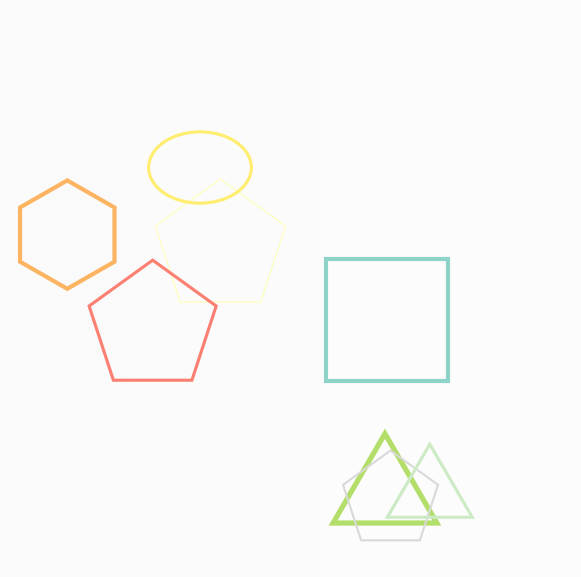[{"shape": "square", "thickness": 2, "radius": 0.53, "center": [0.666, 0.445]}, {"shape": "pentagon", "thickness": 0.5, "radius": 0.59, "center": [0.379, 0.571]}, {"shape": "pentagon", "thickness": 1.5, "radius": 0.57, "center": [0.263, 0.434]}, {"shape": "hexagon", "thickness": 2, "radius": 0.47, "center": [0.116, 0.593]}, {"shape": "triangle", "thickness": 2.5, "radius": 0.52, "center": [0.662, 0.145]}, {"shape": "pentagon", "thickness": 1, "radius": 0.43, "center": [0.672, 0.133]}, {"shape": "triangle", "thickness": 1.5, "radius": 0.42, "center": [0.739, 0.146]}, {"shape": "oval", "thickness": 1.5, "radius": 0.44, "center": [0.344, 0.709]}]